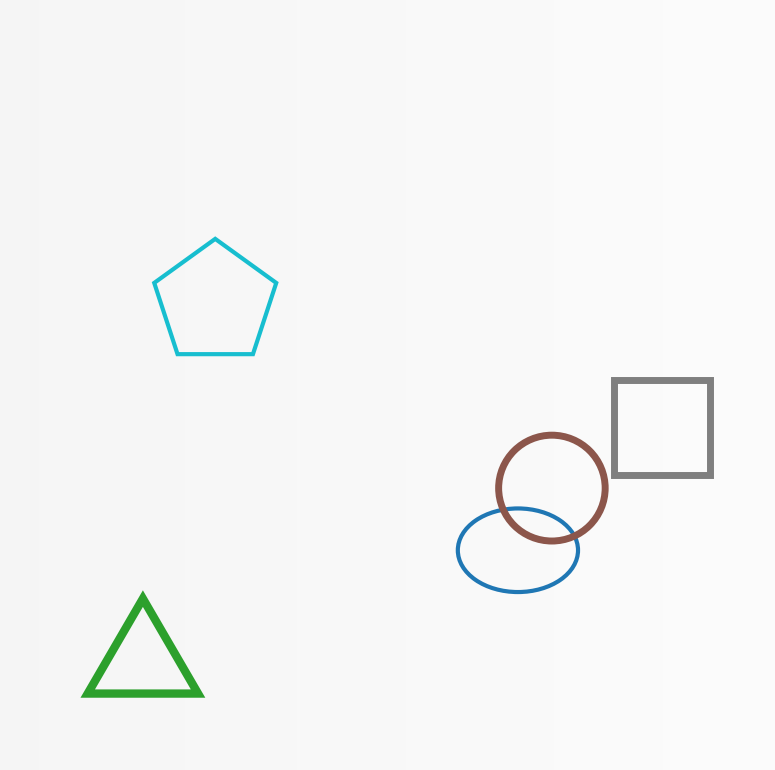[{"shape": "oval", "thickness": 1.5, "radius": 0.39, "center": [0.668, 0.285]}, {"shape": "triangle", "thickness": 3, "radius": 0.41, "center": [0.184, 0.14]}, {"shape": "circle", "thickness": 2.5, "radius": 0.34, "center": [0.712, 0.366]}, {"shape": "square", "thickness": 2.5, "radius": 0.31, "center": [0.854, 0.445]}, {"shape": "pentagon", "thickness": 1.5, "radius": 0.41, "center": [0.278, 0.607]}]